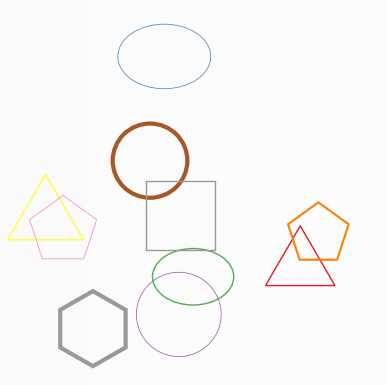[{"shape": "triangle", "thickness": 1, "radius": 0.52, "center": [0.775, 0.31]}, {"shape": "oval", "thickness": 0.5, "radius": 0.6, "center": [0.424, 0.853]}, {"shape": "oval", "thickness": 1, "radius": 0.52, "center": [0.498, 0.281]}, {"shape": "circle", "thickness": 0.5, "radius": 0.55, "center": [0.461, 0.183]}, {"shape": "pentagon", "thickness": 1.5, "radius": 0.41, "center": [0.822, 0.392]}, {"shape": "triangle", "thickness": 1, "radius": 0.57, "center": [0.118, 0.434]}, {"shape": "circle", "thickness": 3, "radius": 0.48, "center": [0.387, 0.583]}, {"shape": "pentagon", "thickness": 0.5, "radius": 0.46, "center": [0.163, 0.401]}, {"shape": "square", "thickness": 1, "radius": 0.45, "center": [0.466, 0.44]}, {"shape": "hexagon", "thickness": 3, "radius": 0.49, "center": [0.24, 0.146]}]